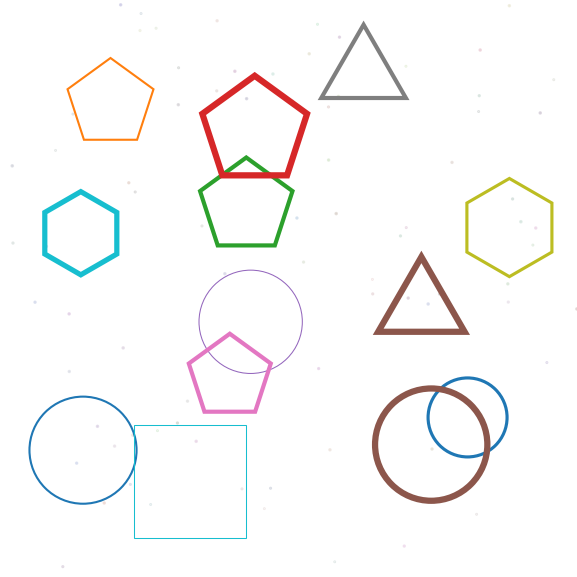[{"shape": "circle", "thickness": 1, "radius": 0.46, "center": [0.144, 0.22]}, {"shape": "circle", "thickness": 1.5, "radius": 0.34, "center": [0.81, 0.276]}, {"shape": "pentagon", "thickness": 1, "radius": 0.39, "center": [0.191, 0.82]}, {"shape": "pentagon", "thickness": 2, "radius": 0.42, "center": [0.426, 0.642]}, {"shape": "pentagon", "thickness": 3, "radius": 0.48, "center": [0.441, 0.773]}, {"shape": "circle", "thickness": 0.5, "radius": 0.45, "center": [0.434, 0.442]}, {"shape": "circle", "thickness": 3, "radius": 0.49, "center": [0.747, 0.229]}, {"shape": "triangle", "thickness": 3, "radius": 0.43, "center": [0.73, 0.468]}, {"shape": "pentagon", "thickness": 2, "radius": 0.37, "center": [0.398, 0.347]}, {"shape": "triangle", "thickness": 2, "radius": 0.42, "center": [0.63, 0.872]}, {"shape": "hexagon", "thickness": 1.5, "radius": 0.42, "center": [0.882, 0.605]}, {"shape": "hexagon", "thickness": 2.5, "radius": 0.36, "center": [0.14, 0.595]}, {"shape": "square", "thickness": 0.5, "radius": 0.49, "center": [0.329, 0.166]}]